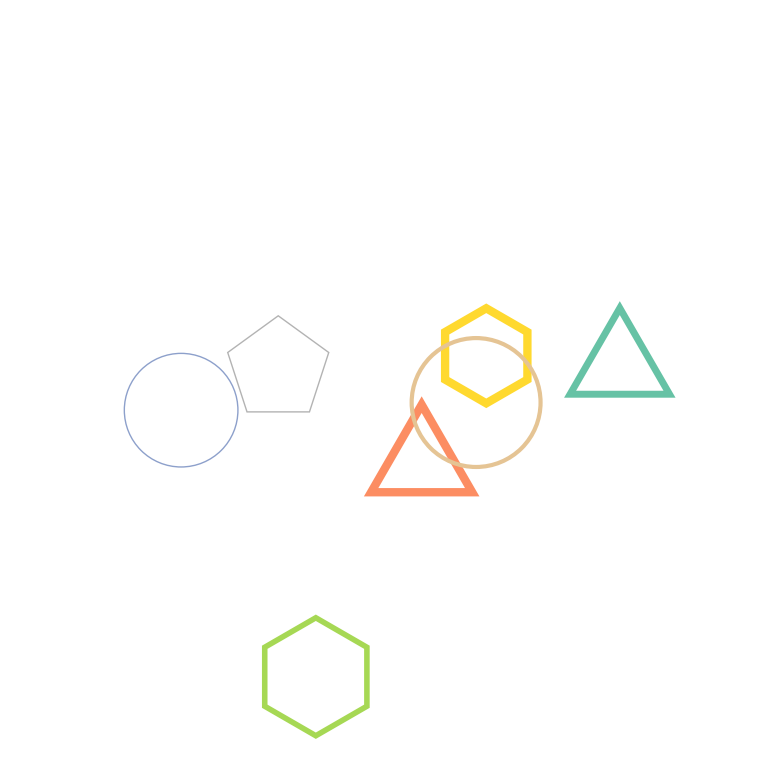[{"shape": "triangle", "thickness": 2.5, "radius": 0.37, "center": [0.805, 0.525]}, {"shape": "triangle", "thickness": 3, "radius": 0.38, "center": [0.548, 0.399]}, {"shape": "circle", "thickness": 0.5, "radius": 0.37, "center": [0.235, 0.467]}, {"shape": "hexagon", "thickness": 2, "radius": 0.38, "center": [0.41, 0.121]}, {"shape": "hexagon", "thickness": 3, "radius": 0.31, "center": [0.632, 0.538]}, {"shape": "circle", "thickness": 1.5, "radius": 0.42, "center": [0.618, 0.477]}, {"shape": "pentagon", "thickness": 0.5, "radius": 0.34, "center": [0.361, 0.521]}]